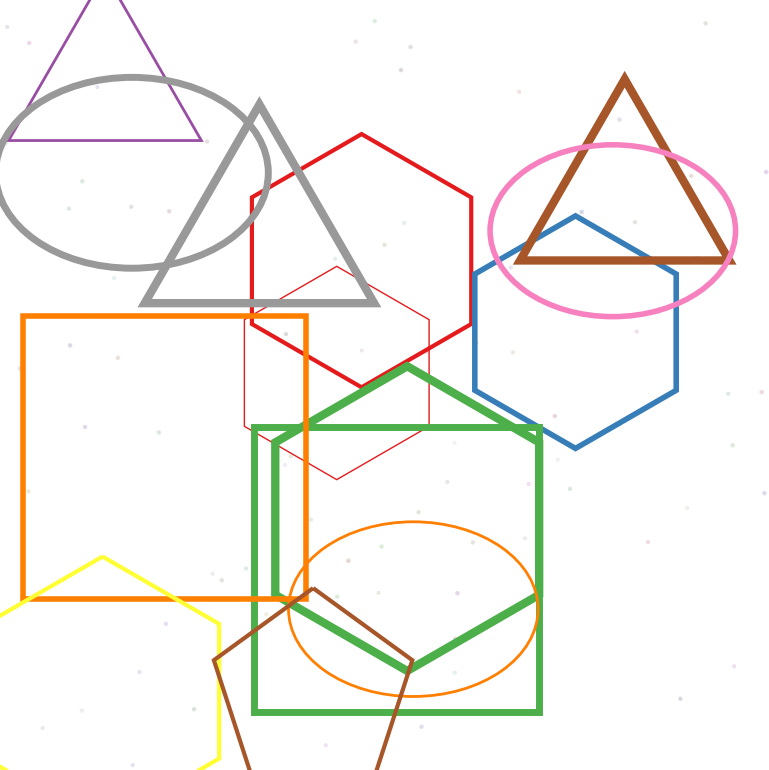[{"shape": "hexagon", "thickness": 0.5, "radius": 0.69, "center": [0.437, 0.516]}, {"shape": "hexagon", "thickness": 1.5, "radius": 0.82, "center": [0.47, 0.661]}, {"shape": "hexagon", "thickness": 2, "radius": 0.76, "center": [0.747, 0.569]}, {"shape": "hexagon", "thickness": 3, "radius": 0.99, "center": [0.529, 0.326]}, {"shape": "square", "thickness": 2.5, "radius": 0.93, "center": [0.515, 0.26]}, {"shape": "triangle", "thickness": 1, "radius": 0.72, "center": [0.136, 0.89]}, {"shape": "oval", "thickness": 1, "radius": 0.81, "center": [0.537, 0.209]}, {"shape": "square", "thickness": 2, "radius": 0.92, "center": [0.214, 0.406]}, {"shape": "hexagon", "thickness": 1.5, "radius": 0.87, "center": [0.133, 0.102]}, {"shape": "pentagon", "thickness": 1.5, "radius": 0.68, "center": [0.407, 0.101]}, {"shape": "triangle", "thickness": 3, "radius": 0.78, "center": [0.811, 0.74]}, {"shape": "oval", "thickness": 2, "radius": 0.8, "center": [0.796, 0.7]}, {"shape": "oval", "thickness": 2.5, "radius": 0.89, "center": [0.171, 0.776]}, {"shape": "triangle", "thickness": 3, "radius": 0.86, "center": [0.337, 0.692]}]